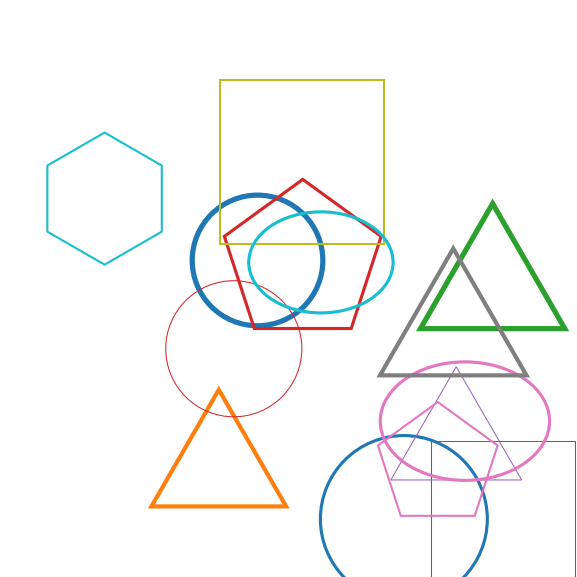[{"shape": "circle", "thickness": 1.5, "radius": 0.72, "center": [0.699, 0.1]}, {"shape": "circle", "thickness": 2.5, "radius": 0.57, "center": [0.446, 0.548]}, {"shape": "triangle", "thickness": 2, "radius": 0.67, "center": [0.379, 0.19]}, {"shape": "triangle", "thickness": 2.5, "radius": 0.72, "center": [0.853, 0.502]}, {"shape": "pentagon", "thickness": 1.5, "radius": 0.71, "center": [0.524, 0.546]}, {"shape": "circle", "thickness": 0.5, "radius": 0.59, "center": [0.405, 0.395]}, {"shape": "triangle", "thickness": 0.5, "radius": 0.65, "center": [0.79, 0.233]}, {"shape": "square", "thickness": 0.5, "radius": 0.62, "center": [0.871, 0.111]}, {"shape": "oval", "thickness": 1.5, "radius": 0.73, "center": [0.805, 0.27]}, {"shape": "pentagon", "thickness": 1, "radius": 0.54, "center": [0.758, 0.194]}, {"shape": "triangle", "thickness": 2, "radius": 0.73, "center": [0.785, 0.422]}, {"shape": "square", "thickness": 1, "radius": 0.71, "center": [0.523, 0.719]}, {"shape": "oval", "thickness": 1.5, "radius": 0.62, "center": [0.556, 0.545]}, {"shape": "hexagon", "thickness": 1, "radius": 0.57, "center": [0.181, 0.655]}]